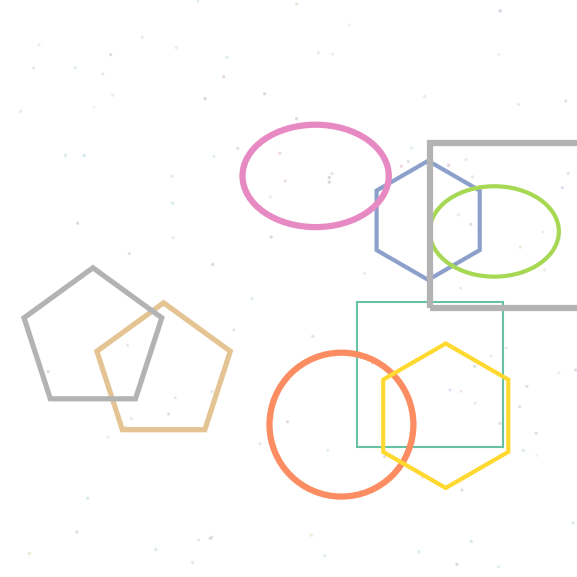[{"shape": "square", "thickness": 1, "radius": 0.63, "center": [0.745, 0.351]}, {"shape": "circle", "thickness": 3, "radius": 0.62, "center": [0.591, 0.264]}, {"shape": "hexagon", "thickness": 2, "radius": 0.52, "center": [0.741, 0.618]}, {"shape": "oval", "thickness": 3, "radius": 0.63, "center": [0.547, 0.695]}, {"shape": "oval", "thickness": 2, "radius": 0.56, "center": [0.856, 0.598]}, {"shape": "hexagon", "thickness": 2, "radius": 0.63, "center": [0.772, 0.279]}, {"shape": "pentagon", "thickness": 2.5, "radius": 0.61, "center": [0.283, 0.353]}, {"shape": "pentagon", "thickness": 2.5, "radius": 0.63, "center": [0.161, 0.41]}, {"shape": "square", "thickness": 3, "radius": 0.71, "center": [0.887, 0.608]}]